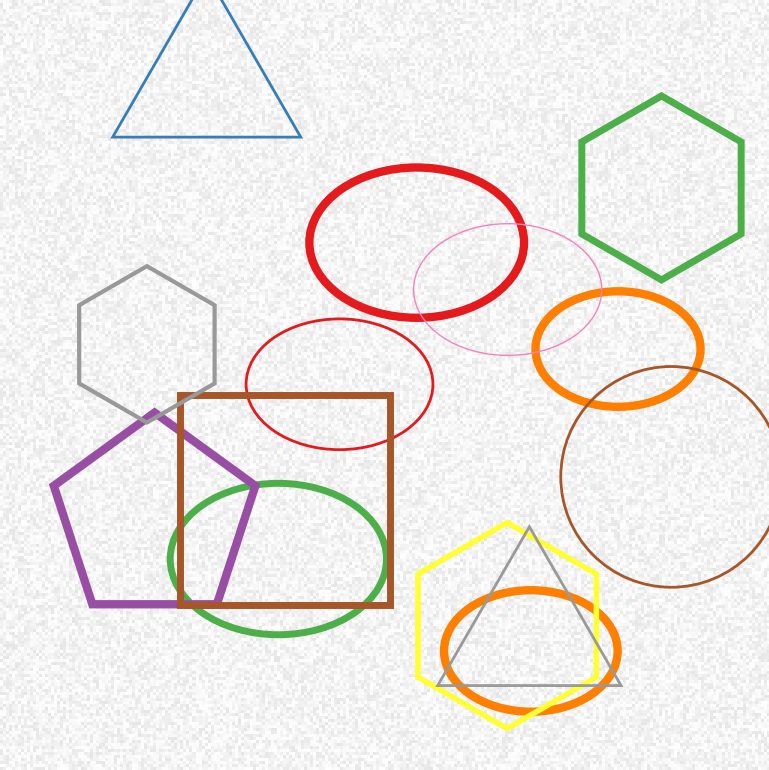[{"shape": "oval", "thickness": 3, "radius": 0.7, "center": [0.541, 0.685]}, {"shape": "oval", "thickness": 1, "radius": 0.61, "center": [0.441, 0.501]}, {"shape": "triangle", "thickness": 1, "radius": 0.71, "center": [0.268, 0.892]}, {"shape": "hexagon", "thickness": 2.5, "radius": 0.6, "center": [0.859, 0.756]}, {"shape": "oval", "thickness": 2.5, "radius": 0.7, "center": [0.362, 0.274]}, {"shape": "pentagon", "thickness": 3, "radius": 0.69, "center": [0.201, 0.327]}, {"shape": "oval", "thickness": 3, "radius": 0.54, "center": [0.803, 0.547]}, {"shape": "oval", "thickness": 3, "radius": 0.56, "center": [0.689, 0.155]}, {"shape": "hexagon", "thickness": 2, "radius": 0.67, "center": [0.659, 0.188]}, {"shape": "square", "thickness": 2.5, "radius": 0.68, "center": [0.37, 0.35]}, {"shape": "circle", "thickness": 1, "radius": 0.72, "center": [0.872, 0.381]}, {"shape": "oval", "thickness": 0.5, "radius": 0.61, "center": [0.659, 0.624]}, {"shape": "hexagon", "thickness": 1.5, "radius": 0.51, "center": [0.191, 0.553]}, {"shape": "triangle", "thickness": 1, "radius": 0.69, "center": [0.687, 0.178]}]